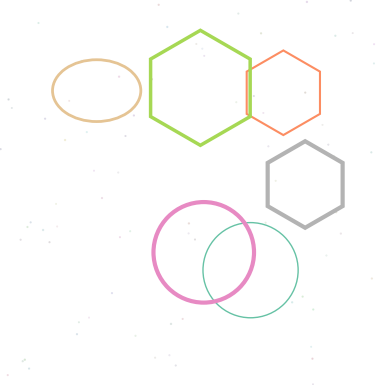[{"shape": "circle", "thickness": 1, "radius": 0.62, "center": [0.651, 0.298]}, {"shape": "hexagon", "thickness": 1.5, "radius": 0.55, "center": [0.736, 0.759]}, {"shape": "circle", "thickness": 3, "radius": 0.65, "center": [0.529, 0.345]}, {"shape": "hexagon", "thickness": 2.5, "radius": 0.75, "center": [0.52, 0.772]}, {"shape": "oval", "thickness": 2, "radius": 0.57, "center": [0.251, 0.765]}, {"shape": "hexagon", "thickness": 3, "radius": 0.56, "center": [0.793, 0.521]}]